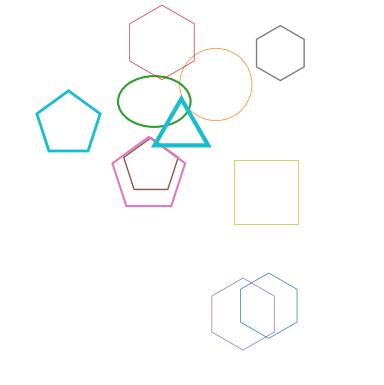[{"shape": "hexagon", "thickness": 0.5, "radius": 0.42, "center": [0.698, 0.206]}, {"shape": "circle", "thickness": 0.5, "radius": 0.47, "center": [0.561, 0.78]}, {"shape": "oval", "thickness": 1.5, "radius": 0.47, "center": [0.401, 0.736]}, {"shape": "hexagon", "thickness": 0.5, "radius": 0.48, "center": [0.421, 0.89]}, {"shape": "hexagon", "thickness": 0.5, "radius": 0.47, "center": [0.631, 0.184]}, {"shape": "pentagon", "thickness": 1, "radius": 0.37, "center": [0.392, 0.568]}, {"shape": "pentagon", "thickness": 1.5, "radius": 0.5, "center": [0.386, 0.545]}, {"shape": "hexagon", "thickness": 1, "radius": 0.36, "center": [0.728, 0.862]}, {"shape": "square", "thickness": 0.5, "radius": 0.42, "center": [0.691, 0.502]}, {"shape": "triangle", "thickness": 3, "radius": 0.4, "center": [0.471, 0.663]}, {"shape": "pentagon", "thickness": 2, "radius": 0.43, "center": [0.178, 0.678]}]